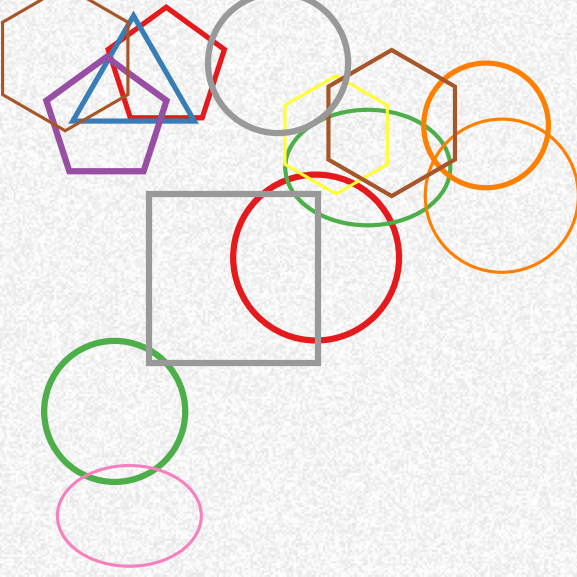[{"shape": "pentagon", "thickness": 2.5, "radius": 0.53, "center": [0.288, 0.881]}, {"shape": "circle", "thickness": 3, "radius": 0.72, "center": [0.547, 0.553]}, {"shape": "triangle", "thickness": 2.5, "radius": 0.61, "center": [0.231, 0.85]}, {"shape": "circle", "thickness": 3, "radius": 0.61, "center": [0.199, 0.287]}, {"shape": "oval", "thickness": 2, "radius": 0.71, "center": [0.637, 0.709]}, {"shape": "pentagon", "thickness": 3, "radius": 0.55, "center": [0.184, 0.791]}, {"shape": "circle", "thickness": 1.5, "radius": 0.66, "center": [0.869, 0.66]}, {"shape": "circle", "thickness": 2.5, "radius": 0.54, "center": [0.842, 0.782]}, {"shape": "hexagon", "thickness": 1.5, "radius": 0.51, "center": [0.582, 0.766]}, {"shape": "hexagon", "thickness": 1.5, "radius": 0.63, "center": [0.113, 0.898]}, {"shape": "hexagon", "thickness": 2, "radius": 0.63, "center": [0.678, 0.786]}, {"shape": "oval", "thickness": 1.5, "radius": 0.62, "center": [0.224, 0.106]}, {"shape": "circle", "thickness": 3, "radius": 0.61, "center": [0.481, 0.89]}, {"shape": "square", "thickness": 3, "radius": 0.73, "center": [0.405, 0.517]}]